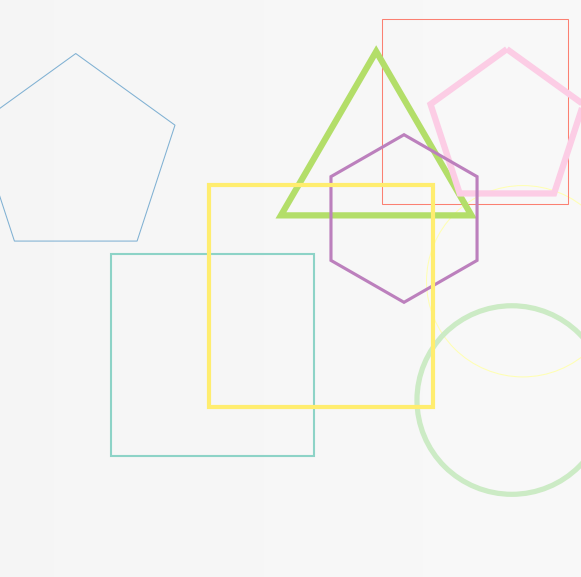[{"shape": "square", "thickness": 1, "radius": 0.87, "center": [0.366, 0.385]}, {"shape": "circle", "thickness": 0.5, "radius": 0.83, "center": [0.899, 0.512]}, {"shape": "square", "thickness": 0.5, "radius": 0.8, "center": [0.818, 0.806]}, {"shape": "pentagon", "thickness": 0.5, "radius": 0.9, "center": [0.13, 0.727]}, {"shape": "triangle", "thickness": 3, "radius": 0.95, "center": [0.647, 0.721]}, {"shape": "pentagon", "thickness": 3, "radius": 0.69, "center": [0.872, 0.776]}, {"shape": "hexagon", "thickness": 1.5, "radius": 0.73, "center": [0.695, 0.621]}, {"shape": "circle", "thickness": 2.5, "radius": 0.82, "center": [0.881, 0.306]}, {"shape": "square", "thickness": 2, "radius": 0.96, "center": [0.552, 0.487]}]